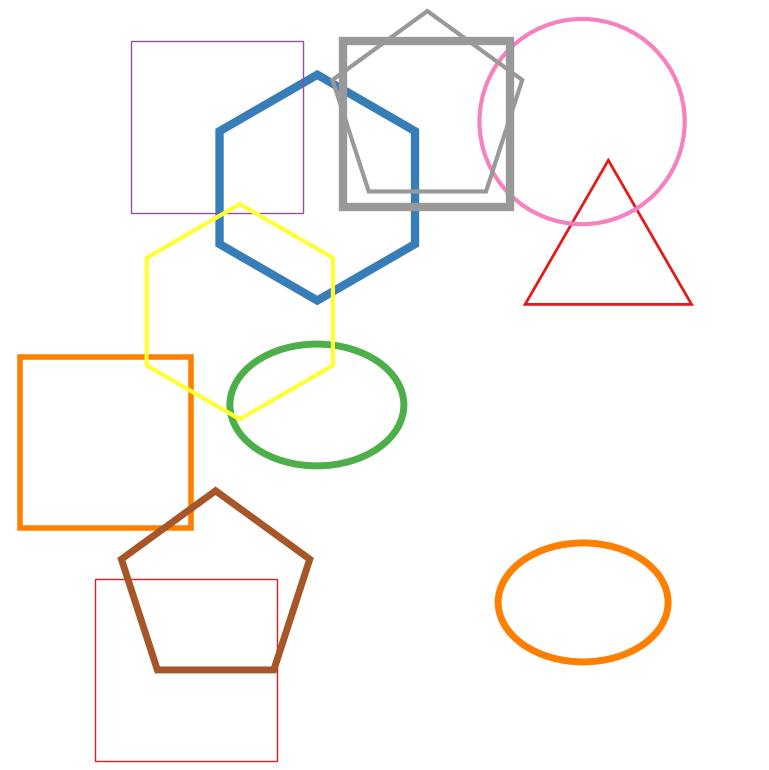[{"shape": "triangle", "thickness": 1, "radius": 0.62, "center": [0.79, 0.667]}, {"shape": "square", "thickness": 0.5, "radius": 0.59, "center": [0.241, 0.13]}, {"shape": "hexagon", "thickness": 3, "radius": 0.73, "center": [0.412, 0.756]}, {"shape": "oval", "thickness": 2.5, "radius": 0.56, "center": [0.412, 0.474]}, {"shape": "square", "thickness": 0.5, "radius": 0.56, "center": [0.282, 0.835]}, {"shape": "oval", "thickness": 2.5, "radius": 0.55, "center": [0.757, 0.218]}, {"shape": "square", "thickness": 2, "radius": 0.55, "center": [0.137, 0.426]}, {"shape": "hexagon", "thickness": 1.5, "radius": 0.7, "center": [0.311, 0.595]}, {"shape": "pentagon", "thickness": 2.5, "radius": 0.64, "center": [0.28, 0.234]}, {"shape": "circle", "thickness": 1.5, "radius": 0.67, "center": [0.756, 0.842]}, {"shape": "pentagon", "thickness": 1.5, "radius": 0.65, "center": [0.555, 0.856]}, {"shape": "square", "thickness": 3, "radius": 0.54, "center": [0.554, 0.839]}]